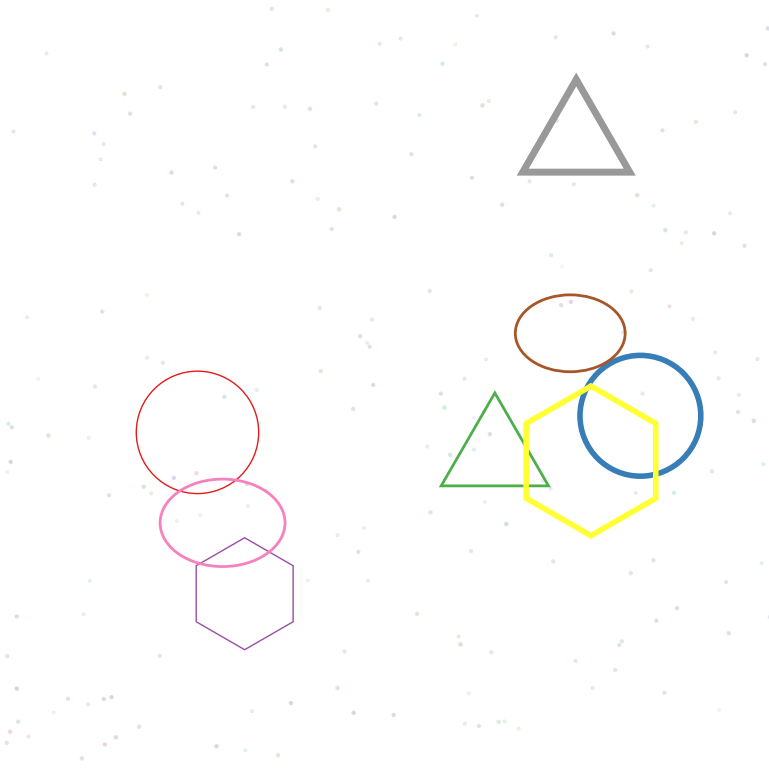[{"shape": "circle", "thickness": 0.5, "radius": 0.4, "center": [0.256, 0.438]}, {"shape": "circle", "thickness": 2, "radius": 0.39, "center": [0.832, 0.46]}, {"shape": "triangle", "thickness": 1, "radius": 0.4, "center": [0.643, 0.409]}, {"shape": "hexagon", "thickness": 0.5, "radius": 0.36, "center": [0.318, 0.229]}, {"shape": "hexagon", "thickness": 2, "radius": 0.49, "center": [0.767, 0.401]}, {"shape": "oval", "thickness": 1, "radius": 0.36, "center": [0.741, 0.567]}, {"shape": "oval", "thickness": 1, "radius": 0.41, "center": [0.289, 0.321]}, {"shape": "triangle", "thickness": 2.5, "radius": 0.4, "center": [0.748, 0.817]}]